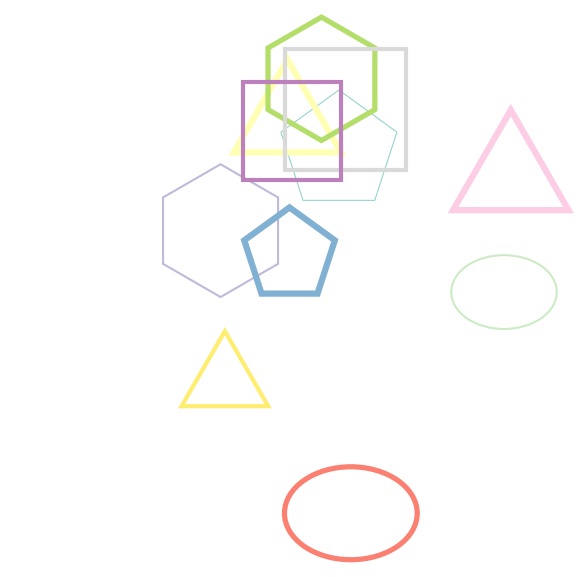[{"shape": "pentagon", "thickness": 0.5, "radius": 0.53, "center": [0.587, 0.738]}, {"shape": "triangle", "thickness": 3, "radius": 0.54, "center": [0.498, 0.789]}, {"shape": "hexagon", "thickness": 1, "radius": 0.57, "center": [0.382, 0.6]}, {"shape": "oval", "thickness": 2.5, "radius": 0.57, "center": [0.608, 0.11]}, {"shape": "pentagon", "thickness": 3, "radius": 0.41, "center": [0.501, 0.557]}, {"shape": "hexagon", "thickness": 2.5, "radius": 0.53, "center": [0.557, 0.863]}, {"shape": "triangle", "thickness": 3, "radius": 0.58, "center": [0.885, 0.693]}, {"shape": "square", "thickness": 2, "radius": 0.52, "center": [0.598, 0.81]}, {"shape": "square", "thickness": 2, "radius": 0.42, "center": [0.506, 0.773]}, {"shape": "oval", "thickness": 1, "radius": 0.46, "center": [0.873, 0.493]}, {"shape": "triangle", "thickness": 2, "radius": 0.43, "center": [0.389, 0.339]}]